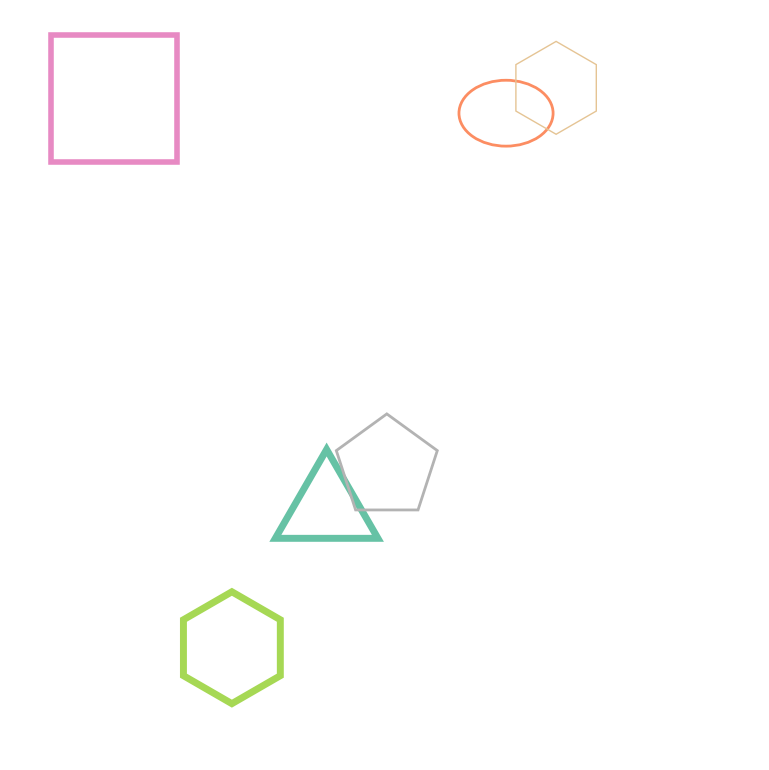[{"shape": "triangle", "thickness": 2.5, "radius": 0.38, "center": [0.424, 0.339]}, {"shape": "oval", "thickness": 1, "radius": 0.31, "center": [0.657, 0.853]}, {"shape": "square", "thickness": 2, "radius": 0.41, "center": [0.148, 0.872]}, {"shape": "hexagon", "thickness": 2.5, "radius": 0.36, "center": [0.301, 0.159]}, {"shape": "hexagon", "thickness": 0.5, "radius": 0.3, "center": [0.722, 0.886]}, {"shape": "pentagon", "thickness": 1, "radius": 0.34, "center": [0.502, 0.394]}]